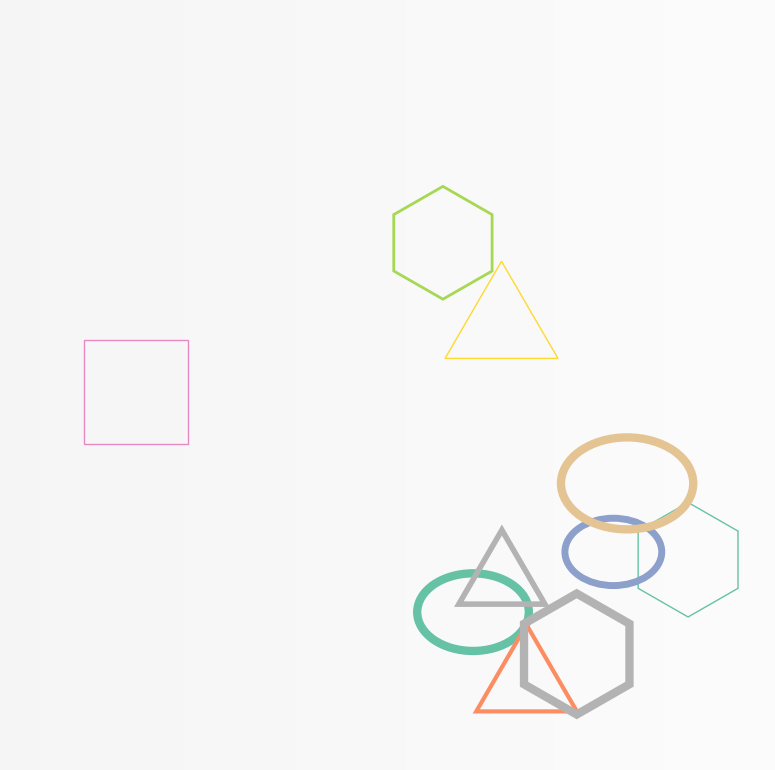[{"shape": "hexagon", "thickness": 0.5, "radius": 0.37, "center": [0.888, 0.273]}, {"shape": "oval", "thickness": 3, "radius": 0.36, "center": [0.61, 0.205]}, {"shape": "triangle", "thickness": 1.5, "radius": 0.37, "center": [0.679, 0.114]}, {"shape": "oval", "thickness": 2.5, "radius": 0.31, "center": [0.791, 0.283]}, {"shape": "square", "thickness": 0.5, "radius": 0.34, "center": [0.176, 0.491]}, {"shape": "hexagon", "thickness": 1, "radius": 0.37, "center": [0.572, 0.685]}, {"shape": "triangle", "thickness": 0.5, "radius": 0.42, "center": [0.647, 0.577]}, {"shape": "oval", "thickness": 3, "radius": 0.43, "center": [0.809, 0.372]}, {"shape": "hexagon", "thickness": 3, "radius": 0.39, "center": [0.744, 0.151]}, {"shape": "triangle", "thickness": 2, "radius": 0.32, "center": [0.648, 0.247]}]